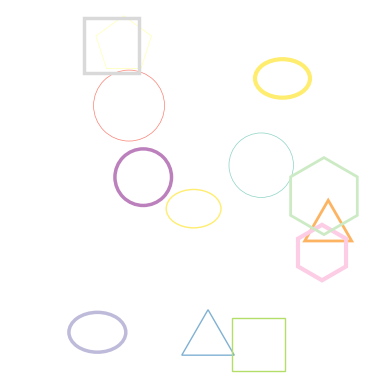[{"shape": "circle", "thickness": 0.5, "radius": 0.42, "center": [0.679, 0.571]}, {"shape": "pentagon", "thickness": 0.5, "radius": 0.38, "center": [0.321, 0.883]}, {"shape": "oval", "thickness": 2.5, "radius": 0.37, "center": [0.253, 0.137]}, {"shape": "circle", "thickness": 0.5, "radius": 0.46, "center": [0.335, 0.726]}, {"shape": "triangle", "thickness": 1, "radius": 0.39, "center": [0.54, 0.117]}, {"shape": "triangle", "thickness": 2, "radius": 0.35, "center": [0.852, 0.409]}, {"shape": "square", "thickness": 1, "radius": 0.34, "center": [0.672, 0.105]}, {"shape": "hexagon", "thickness": 3, "radius": 0.36, "center": [0.836, 0.344]}, {"shape": "square", "thickness": 2.5, "radius": 0.36, "center": [0.29, 0.881]}, {"shape": "circle", "thickness": 2.5, "radius": 0.37, "center": [0.372, 0.54]}, {"shape": "hexagon", "thickness": 2, "radius": 0.5, "center": [0.841, 0.491]}, {"shape": "oval", "thickness": 3, "radius": 0.36, "center": [0.734, 0.796]}, {"shape": "oval", "thickness": 1, "radius": 0.36, "center": [0.503, 0.458]}]